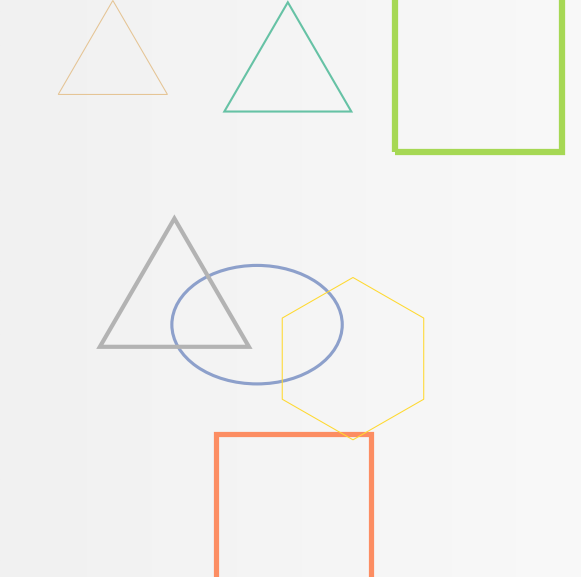[{"shape": "triangle", "thickness": 1, "radius": 0.63, "center": [0.495, 0.869]}, {"shape": "square", "thickness": 2.5, "radius": 0.67, "center": [0.504, 0.115]}, {"shape": "oval", "thickness": 1.5, "radius": 0.73, "center": [0.442, 0.437]}, {"shape": "square", "thickness": 3, "radius": 0.72, "center": [0.823, 0.88]}, {"shape": "hexagon", "thickness": 0.5, "radius": 0.7, "center": [0.607, 0.378]}, {"shape": "triangle", "thickness": 0.5, "radius": 0.54, "center": [0.194, 0.89]}, {"shape": "triangle", "thickness": 2, "radius": 0.74, "center": [0.3, 0.473]}]